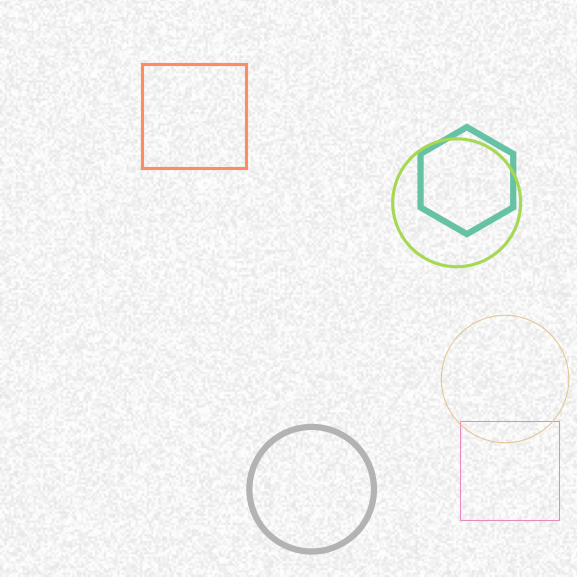[{"shape": "hexagon", "thickness": 3, "radius": 0.46, "center": [0.808, 0.686]}, {"shape": "square", "thickness": 1.5, "radius": 0.45, "center": [0.336, 0.798]}, {"shape": "square", "thickness": 0.5, "radius": 0.43, "center": [0.882, 0.185]}, {"shape": "circle", "thickness": 1.5, "radius": 0.55, "center": [0.791, 0.648]}, {"shape": "circle", "thickness": 0.5, "radius": 0.55, "center": [0.875, 0.343]}, {"shape": "circle", "thickness": 3, "radius": 0.54, "center": [0.54, 0.152]}]